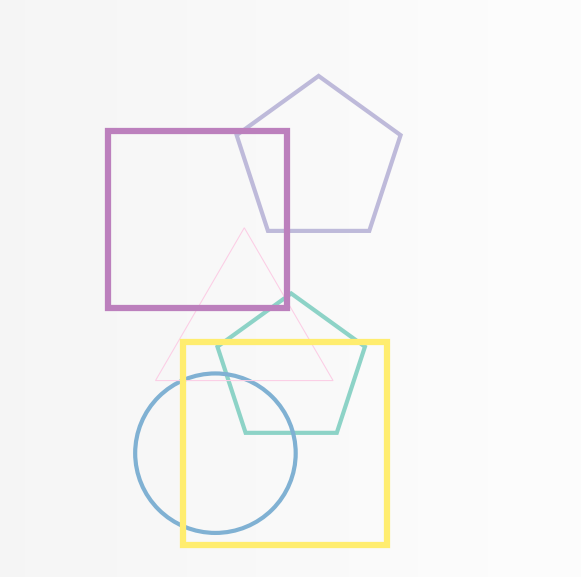[{"shape": "pentagon", "thickness": 2, "radius": 0.67, "center": [0.501, 0.358]}, {"shape": "pentagon", "thickness": 2, "radius": 0.74, "center": [0.548, 0.719]}, {"shape": "circle", "thickness": 2, "radius": 0.69, "center": [0.371, 0.214]}, {"shape": "triangle", "thickness": 0.5, "radius": 0.88, "center": [0.42, 0.428]}, {"shape": "square", "thickness": 3, "radius": 0.77, "center": [0.34, 0.62]}, {"shape": "square", "thickness": 3, "radius": 0.88, "center": [0.491, 0.231]}]